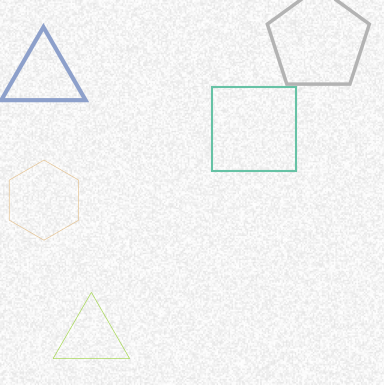[{"shape": "square", "thickness": 1.5, "radius": 0.55, "center": [0.66, 0.665]}, {"shape": "triangle", "thickness": 3, "radius": 0.63, "center": [0.113, 0.803]}, {"shape": "triangle", "thickness": 0.5, "radius": 0.57, "center": [0.237, 0.126]}, {"shape": "hexagon", "thickness": 0.5, "radius": 0.52, "center": [0.114, 0.48]}, {"shape": "pentagon", "thickness": 2.5, "radius": 0.7, "center": [0.827, 0.894]}]